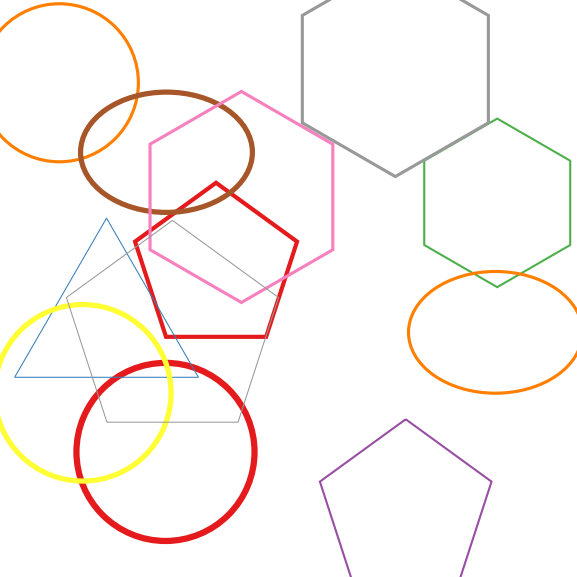[{"shape": "circle", "thickness": 3, "radius": 0.77, "center": [0.287, 0.217]}, {"shape": "pentagon", "thickness": 2, "radius": 0.74, "center": [0.374, 0.535]}, {"shape": "triangle", "thickness": 0.5, "radius": 0.92, "center": [0.184, 0.438]}, {"shape": "hexagon", "thickness": 1, "radius": 0.73, "center": [0.861, 0.648]}, {"shape": "pentagon", "thickness": 1, "radius": 0.78, "center": [0.703, 0.117]}, {"shape": "circle", "thickness": 1.5, "radius": 0.68, "center": [0.103, 0.856]}, {"shape": "oval", "thickness": 1.5, "radius": 0.75, "center": [0.858, 0.424]}, {"shape": "circle", "thickness": 2.5, "radius": 0.76, "center": [0.143, 0.319]}, {"shape": "oval", "thickness": 2.5, "radius": 0.74, "center": [0.288, 0.735]}, {"shape": "hexagon", "thickness": 1.5, "radius": 0.91, "center": [0.418, 0.658]}, {"shape": "pentagon", "thickness": 0.5, "radius": 0.97, "center": [0.299, 0.424]}, {"shape": "hexagon", "thickness": 1.5, "radius": 0.93, "center": [0.685, 0.879]}]